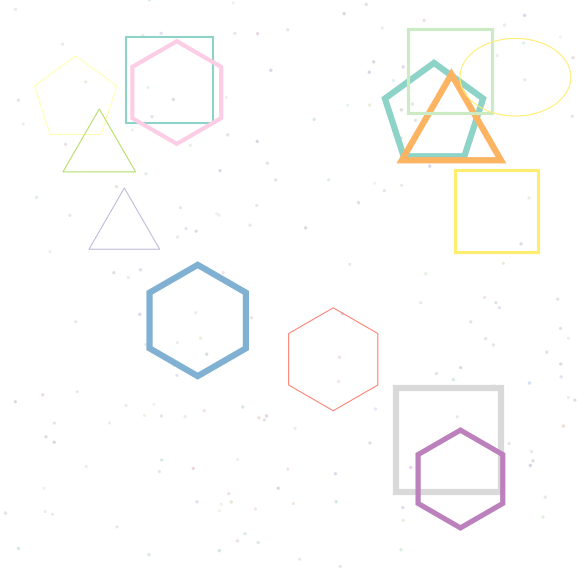[{"shape": "square", "thickness": 1, "radius": 0.38, "center": [0.294, 0.861]}, {"shape": "pentagon", "thickness": 3, "radius": 0.45, "center": [0.752, 0.801]}, {"shape": "pentagon", "thickness": 0.5, "radius": 0.38, "center": [0.131, 0.827]}, {"shape": "triangle", "thickness": 0.5, "radius": 0.35, "center": [0.215, 0.603]}, {"shape": "hexagon", "thickness": 0.5, "radius": 0.45, "center": [0.577, 0.377]}, {"shape": "hexagon", "thickness": 3, "radius": 0.48, "center": [0.342, 0.444]}, {"shape": "triangle", "thickness": 3, "radius": 0.5, "center": [0.782, 0.771]}, {"shape": "triangle", "thickness": 0.5, "radius": 0.36, "center": [0.172, 0.738]}, {"shape": "hexagon", "thickness": 2, "radius": 0.44, "center": [0.306, 0.839]}, {"shape": "square", "thickness": 3, "radius": 0.45, "center": [0.777, 0.237]}, {"shape": "hexagon", "thickness": 2.5, "radius": 0.42, "center": [0.797, 0.17]}, {"shape": "square", "thickness": 1.5, "radius": 0.36, "center": [0.779, 0.877]}, {"shape": "square", "thickness": 1.5, "radius": 0.36, "center": [0.86, 0.634]}, {"shape": "oval", "thickness": 0.5, "radius": 0.48, "center": [0.892, 0.865]}]